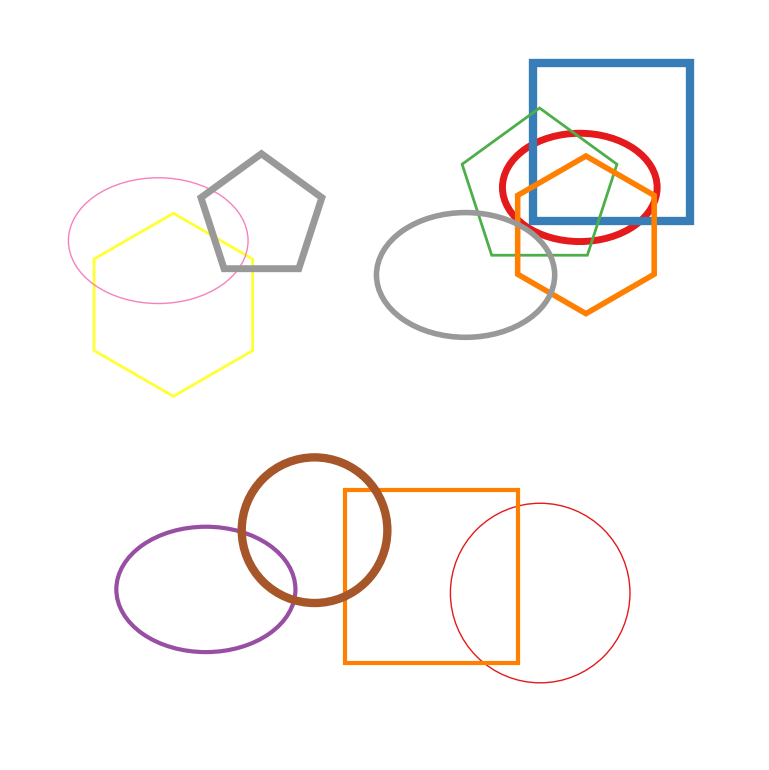[{"shape": "oval", "thickness": 2.5, "radius": 0.5, "center": [0.753, 0.757]}, {"shape": "circle", "thickness": 0.5, "radius": 0.58, "center": [0.702, 0.23]}, {"shape": "square", "thickness": 3, "radius": 0.51, "center": [0.794, 0.816]}, {"shape": "pentagon", "thickness": 1, "radius": 0.53, "center": [0.701, 0.754]}, {"shape": "oval", "thickness": 1.5, "radius": 0.58, "center": [0.267, 0.235]}, {"shape": "square", "thickness": 1.5, "radius": 0.56, "center": [0.56, 0.251]}, {"shape": "hexagon", "thickness": 2, "radius": 0.51, "center": [0.761, 0.695]}, {"shape": "hexagon", "thickness": 1, "radius": 0.59, "center": [0.225, 0.604]}, {"shape": "circle", "thickness": 3, "radius": 0.47, "center": [0.409, 0.311]}, {"shape": "oval", "thickness": 0.5, "radius": 0.58, "center": [0.205, 0.687]}, {"shape": "oval", "thickness": 2, "radius": 0.58, "center": [0.605, 0.643]}, {"shape": "pentagon", "thickness": 2.5, "radius": 0.41, "center": [0.34, 0.718]}]